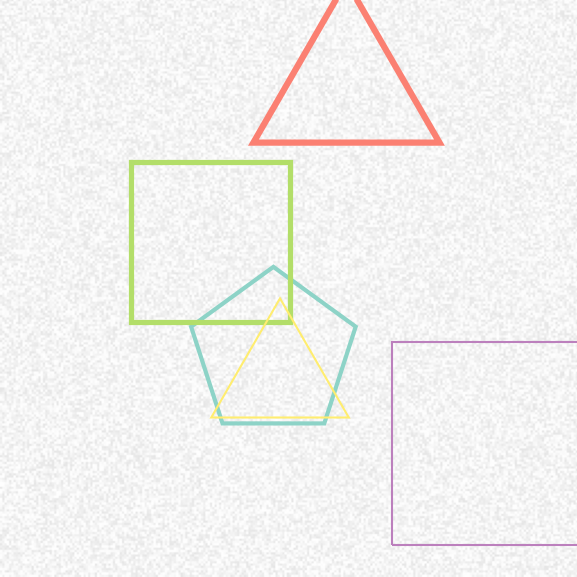[{"shape": "pentagon", "thickness": 2, "radius": 0.75, "center": [0.473, 0.387]}, {"shape": "triangle", "thickness": 3, "radius": 0.93, "center": [0.6, 0.845]}, {"shape": "square", "thickness": 2.5, "radius": 0.69, "center": [0.365, 0.58]}, {"shape": "square", "thickness": 1, "radius": 0.88, "center": [0.854, 0.231]}, {"shape": "triangle", "thickness": 1, "radius": 0.69, "center": [0.485, 0.345]}]